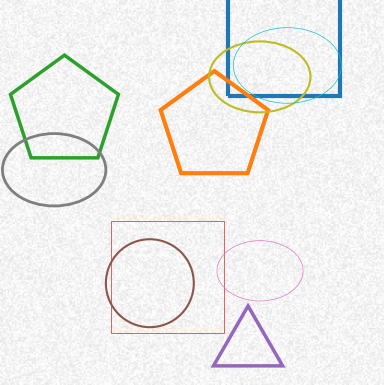[{"shape": "square", "thickness": 3, "radius": 0.73, "center": [0.738, 0.895]}, {"shape": "pentagon", "thickness": 3, "radius": 0.73, "center": [0.557, 0.669]}, {"shape": "pentagon", "thickness": 2.5, "radius": 0.74, "center": [0.167, 0.709]}, {"shape": "square", "thickness": 0.5, "radius": 0.73, "center": [0.435, 0.28]}, {"shape": "triangle", "thickness": 2.5, "radius": 0.52, "center": [0.644, 0.102]}, {"shape": "circle", "thickness": 1.5, "radius": 0.57, "center": [0.389, 0.264]}, {"shape": "oval", "thickness": 0.5, "radius": 0.56, "center": [0.675, 0.297]}, {"shape": "oval", "thickness": 2, "radius": 0.67, "center": [0.141, 0.559]}, {"shape": "oval", "thickness": 1.5, "radius": 0.66, "center": [0.675, 0.8]}, {"shape": "oval", "thickness": 0.5, "radius": 0.7, "center": [0.746, 0.83]}]